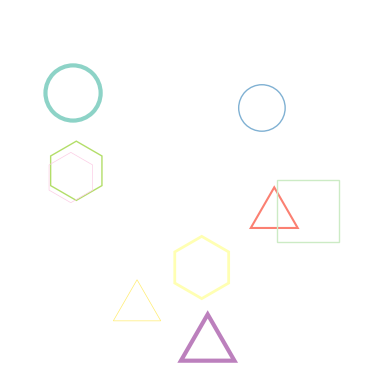[{"shape": "circle", "thickness": 3, "radius": 0.36, "center": [0.19, 0.758]}, {"shape": "hexagon", "thickness": 2, "radius": 0.4, "center": [0.524, 0.305]}, {"shape": "triangle", "thickness": 1.5, "radius": 0.35, "center": [0.712, 0.443]}, {"shape": "circle", "thickness": 1, "radius": 0.3, "center": [0.68, 0.72]}, {"shape": "hexagon", "thickness": 1, "radius": 0.38, "center": [0.198, 0.556]}, {"shape": "hexagon", "thickness": 0.5, "radius": 0.33, "center": [0.184, 0.539]}, {"shape": "triangle", "thickness": 3, "radius": 0.4, "center": [0.539, 0.103]}, {"shape": "square", "thickness": 1, "radius": 0.41, "center": [0.8, 0.452]}, {"shape": "triangle", "thickness": 0.5, "radius": 0.36, "center": [0.356, 0.202]}]